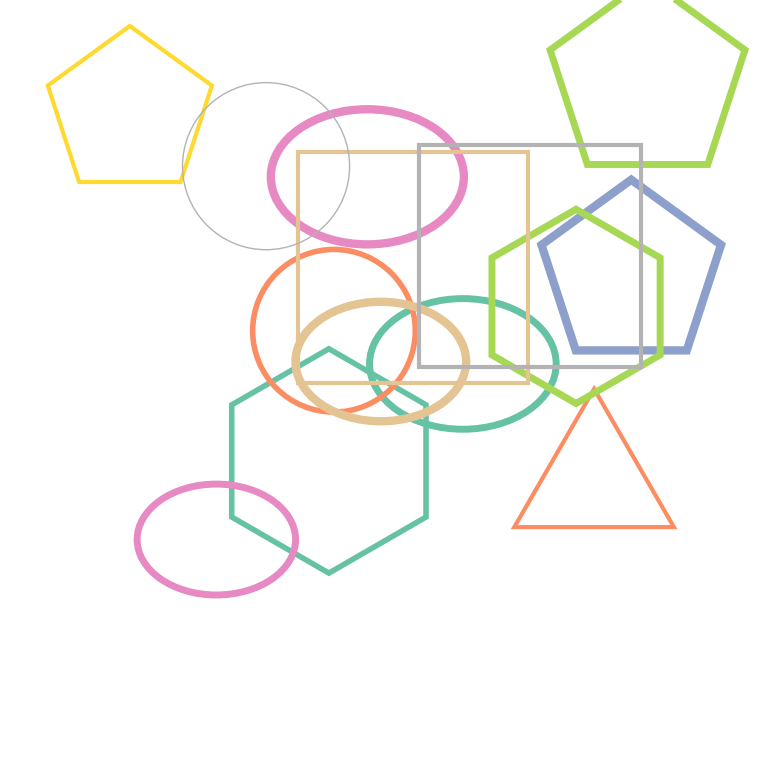[{"shape": "oval", "thickness": 2.5, "radius": 0.61, "center": [0.601, 0.527]}, {"shape": "hexagon", "thickness": 2, "radius": 0.73, "center": [0.427, 0.401]}, {"shape": "triangle", "thickness": 1.5, "radius": 0.6, "center": [0.772, 0.375]}, {"shape": "circle", "thickness": 2, "radius": 0.53, "center": [0.434, 0.57]}, {"shape": "pentagon", "thickness": 3, "radius": 0.61, "center": [0.82, 0.644]}, {"shape": "oval", "thickness": 2.5, "radius": 0.51, "center": [0.281, 0.299]}, {"shape": "oval", "thickness": 3, "radius": 0.63, "center": [0.477, 0.77]}, {"shape": "hexagon", "thickness": 2.5, "radius": 0.63, "center": [0.748, 0.602]}, {"shape": "pentagon", "thickness": 2.5, "radius": 0.67, "center": [0.841, 0.894]}, {"shape": "pentagon", "thickness": 1.5, "radius": 0.56, "center": [0.169, 0.854]}, {"shape": "oval", "thickness": 3, "radius": 0.55, "center": [0.495, 0.53]}, {"shape": "square", "thickness": 1.5, "radius": 0.75, "center": [0.537, 0.653]}, {"shape": "circle", "thickness": 0.5, "radius": 0.54, "center": [0.346, 0.784]}, {"shape": "square", "thickness": 1.5, "radius": 0.72, "center": [0.688, 0.668]}]